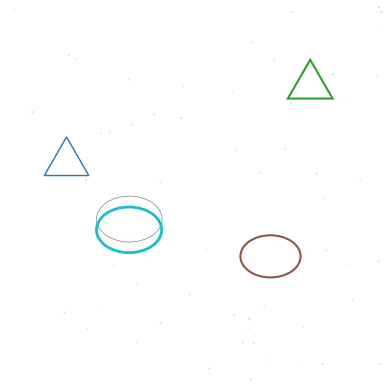[{"shape": "triangle", "thickness": 1, "radius": 0.33, "center": [0.173, 0.577]}, {"shape": "triangle", "thickness": 1.5, "radius": 0.34, "center": [0.806, 0.778]}, {"shape": "oval", "thickness": 1.5, "radius": 0.39, "center": [0.703, 0.334]}, {"shape": "oval", "thickness": 0.5, "radius": 0.43, "center": [0.336, 0.431]}, {"shape": "oval", "thickness": 2, "radius": 0.42, "center": [0.335, 0.403]}]